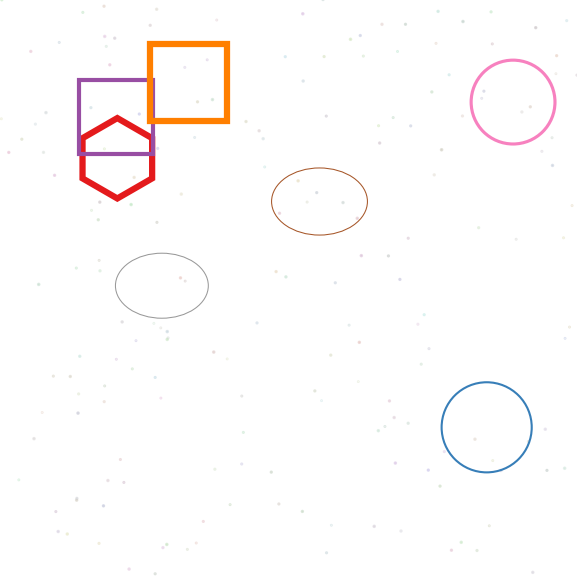[{"shape": "hexagon", "thickness": 3, "radius": 0.35, "center": [0.203, 0.725]}, {"shape": "circle", "thickness": 1, "radius": 0.39, "center": [0.843, 0.259]}, {"shape": "square", "thickness": 2, "radius": 0.32, "center": [0.201, 0.797]}, {"shape": "square", "thickness": 3, "radius": 0.33, "center": [0.327, 0.857]}, {"shape": "oval", "thickness": 0.5, "radius": 0.41, "center": [0.553, 0.65]}, {"shape": "circle", "thickness": 1.5, "radius": 0.36, "center": [0.888, 0.822]}, {"shape": "oval", "thickness": 0.5, "radius": 0.4, "center": [0.28, 0.504]}]